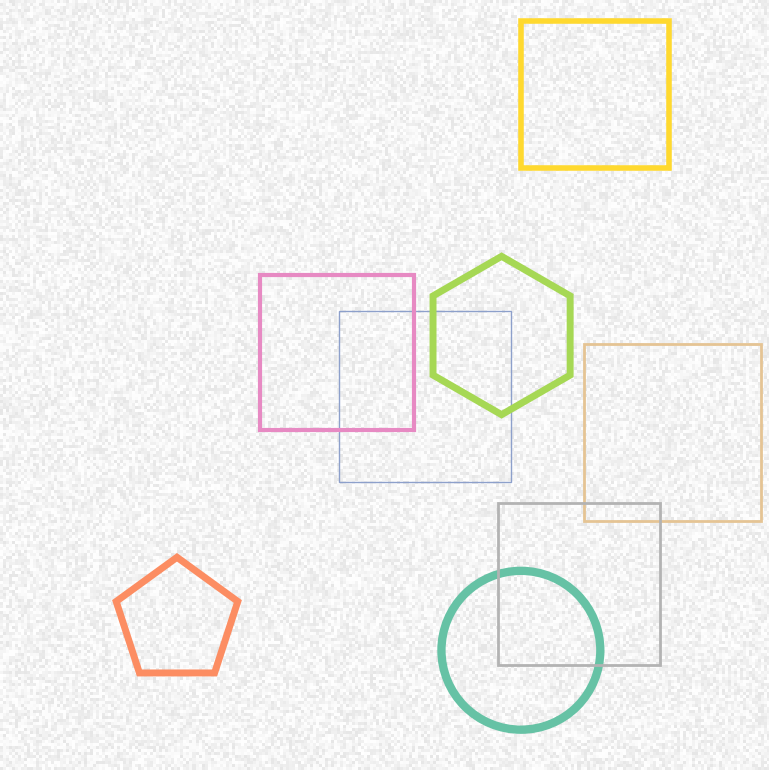[{"shape": "circle", "thickness": 3, "radius": 0.52, "center": [0.676, 0.156]}, {"shape": "pentagon", "thickness": 2.5, "radius": 0.42, "center": [0.23, 0.193]}, {"shape": "square", "thickness": 0.5, "radius": 0.56, "center": [0.552, 0.485]}, {"shape": "square", "thickness": 1.5, "radius": 0.5, "center": [0.438, 0.542]}, {"shape": "hexagon", "thickness": 2.5, "radius": 0.51, "center": [0.651, 0.564]}, {"shape": "square", "thickness": 2, "radius": 0.48, "center": [0.773, 0.877]}, {"shape": "square", "thickness": 1, "radius": 0.58, "center": [0.874, 0.439]}, {"shape": "square", "thickness": 1, "radius": 0.53, "center": [0.752, 0.241]}]